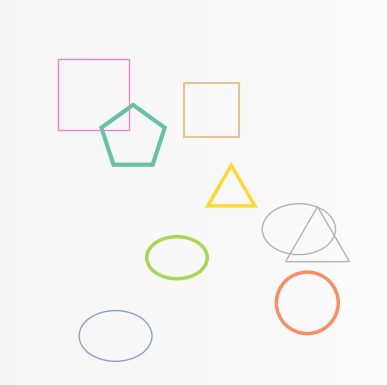[{"shape": "pentagon", "thickness": 3, "radius": 0.43, "center": [0.343, 0.642]}, {"shape": "circle", "thickness": 2.5, "radius": 0.4, "center": [0.793, 0.213]}, {"shape": "oval", "thickness": 1, "radius": 0.47, "center": [0.298, 0.127]}, {"shape": "square", "thickness": 1, "radius": 0.46, "center": [0.24, 0.754]}, {"shape": "oval", "thickness": 2.5, "radius": 0.39, "center": [0.457, 0.331]}, {"shape": "triangle", "thickness": 2.5, "radius": 0.35, "center": [0.597, 0.5]}, {"shape": "square", "thickness": 1.5, "radius": 0.35, "center": [0.545, 0.714]}, {"shape": "oval", "thickness": 1, "radius": 0.47, "center": [0.771, 0.405]}, {"shape": "triangle", "thickness": 1, "radius": 0.48, "center": [0.819, 0.368]}]